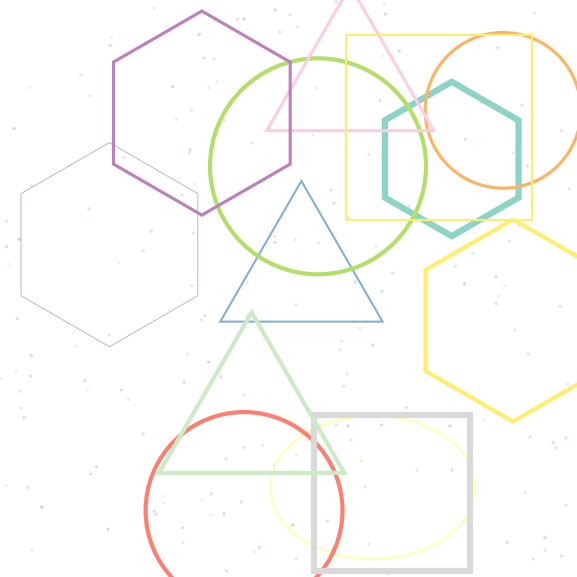[{"shape": "hexagon", "thickness": 3, "radius": 0.67, "center": [0.782, 0.724]}, {"shape": "oval", "thickness": 1, "radius": 0.89, "center": [0.646, 0.155]}, {"shape": "hexagon", "thickness": 0.5, "radius": 0.88, "center": [0.189, 0.575]}, {"shape": "circle", "thickness": 2, "radius": 0.85, "center": [0.423, 0.115]}, {"shape": "triangle", "thickness": 1, "radius": 0.81, "center": [0.522, 0.523]}, {"shape": "circle", "thickness": 1.5, "radius": 0.67, "center": [0.871, 0.808]}, {"shape": "circle", "thickness": 2, "radius": 0.94, "center": [0.551, 0.711]}, {"shape": "triangle", "thickness": 1.5, "radius": 0.83, "center": [0.607, 0.856]}, {"shape": "square", "thickness": 3, "radius": 0.67, "center": [0.678, 0.145]}, {"shape": "hexagon", "thickness": 1.5, "radius": 0.88, "center": [0.35, 0.803]}, {"shape": "triangle", "thickness": 2, "radius": 0.93, "center": [0.436, 0.273]}, {"shape": "square", "thickness": 1, "radius": 0.8, "center": [0.76, 0.778]}, {"shape": "hexagon", "thickness": 2, "radius": 0.87, "center": [0.888, 0.444]}]